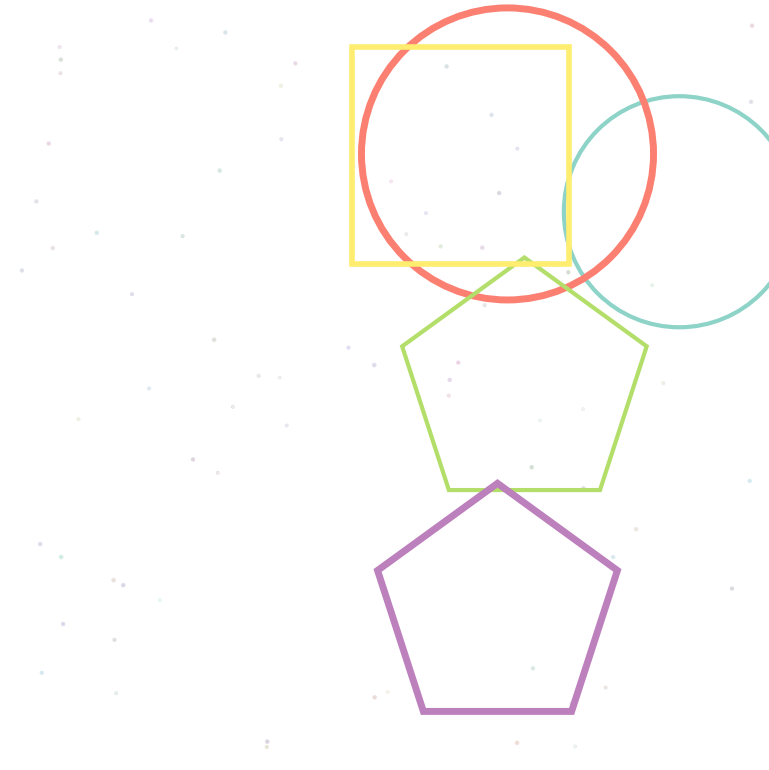[{"shape": "circle", "thickness": 1.5, "radius": 0.75, "center": [0.882, 0.725]}, {"shape": "circle", "thickness": 2.5, "radius": 0.95, "center": [0.659, 0.8]}, {"shape": "pentagon", "thickness": 1.5, "radius": 0.83, "center": [0.681, 0.499]}, {"shape": "pentagon", "thickness": 2.5, "radius": 0.82, "center": [0.646, 0.209]}, {"shape": "square", "thickness": 2, "radius": 0.71, "center": [0.598, 0.798]}]